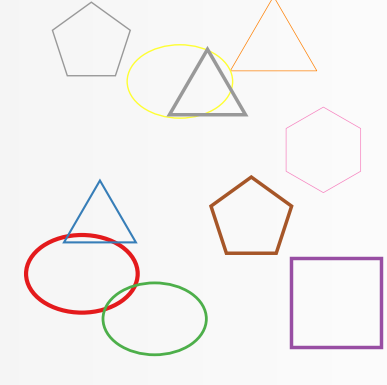[{"shape": "oval", "thickness": 3, "radius": 0.72, "center": [0.211, 0.289]}, {"shape": "triangle", "thickness": 1.5, "radius": 0.54, "center": [0.258, 0.424]}, {"shape": "oval", "thickness": 2, "radius": 0.67, "center": [0.399, 0.172]}, {"shape": "square", "thickness": 2.5, "radius": 0.58, "center": [0.868, 0.214]}, {"shape": "triangle", "thickness": 0.5, "radius": 0.64, "center": [0.706, 0.88]}, {"shape": "oval", "thickness": 1, "radius": 0.68, "center": [0.464, 0.788]}, {"shape": "pentagon", "thickness": 2.5, "radius": 0.55, "center": [0.649, 0.431]}, {"shape": "hexagon", "thickness": 0.5, "radius": 0.56, "center": [0.835, 0.611]}, {"shape": "pentagon", "thickness": 1, "radius": 0.53, "center": [0.236, 0.889]}, {"shape": "triangle", "thickness": 2.5, "radius": 0.57, "center": [0.535, 0.759]}]